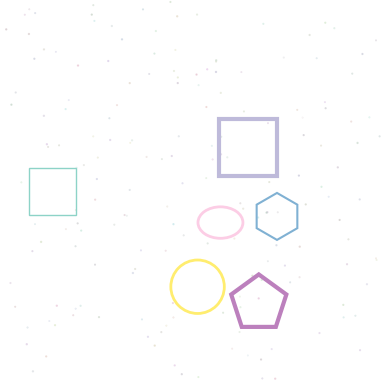[{"shape": "square", "thickness": 1, "radius": 0.3, "center": [0.136, 0.502]}, {"shape": "square", "thickness": 3, "radius": 0.37, "center": [0.644, 0.616]}, {"shape": "hexagon", "thickness": 1.5, "radius": 0.31, "center": [0.719, 0.438]}, {"shape": "oval", "thickness": 2, "radius": 0.29, "center": [0.573, 0.422]}, {"shape": "pentagon", "thickness": 3, "radius": 0.38, "center": [0.672, 0.212]}, {"shape": "circle", "thickness": 2, "radius": 0.35, "center": [0.513, 0.255]}]